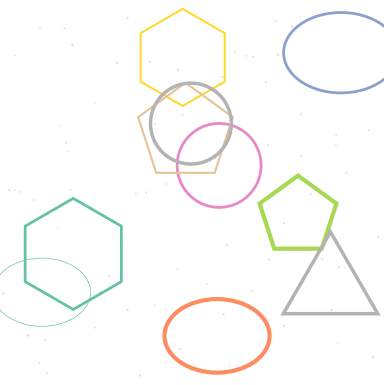[{"shape": "oval", "thickness": 0.5, "radius": 0.63, "center": [0.109, 0.241]}, {"shape": "hexagon", "thickness": 2, "radius": 0.72, "center": [0.19, 0.34]}, {"shape": "oval", "thickness": 3, "radius": 0.68, "center": [0.564, 0.128]}, {"shape": "oval", "thickness": 2, "radius": 0.75, "center": [0.886, 0.863]}, {"shape": "circle", "thickness": 2, "radius": 0.54, "center": [0.569, 0.57]}, {"shape": "pentagon", "thickness": 3, "radius": 0.52, "center": [0.774, 0.439]}, {"shape": "hexagon", "thickness": 1.5, "radius": 0.63, "center": [0.474, 0.851]}, {"shape": "pentagon", "thickness": 1.5, "radius": 0.65, "center": [0.482, 0.656]}, {"shape": "triangle", "thickness": 2.5, "radius": 0.71, "center": [0.858, 0.256]}, {"shape": "circle", "thickness": 2.5, "radius": 0.53, "center": [0.496, 0.679]}]